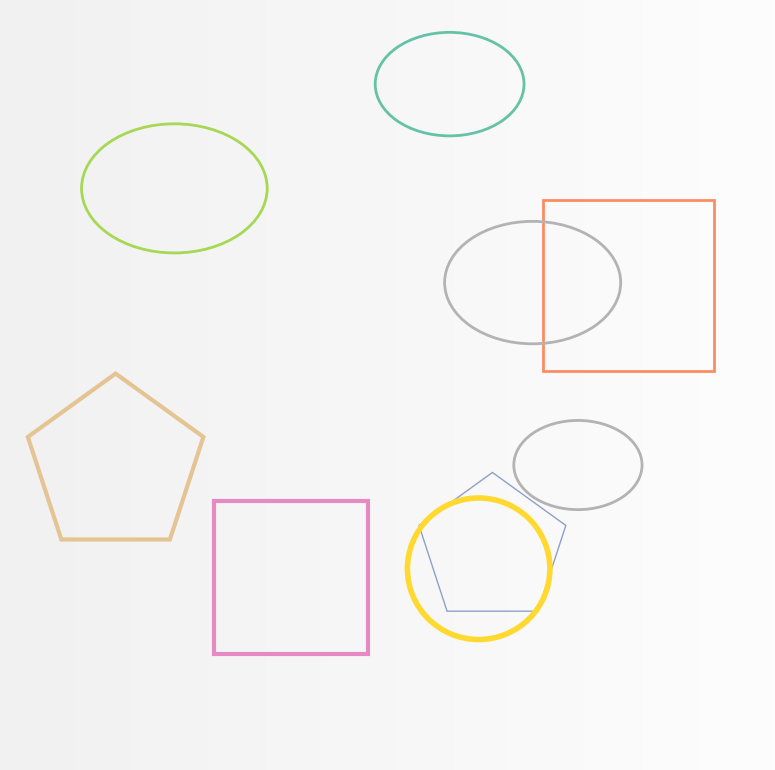[{"shape": "oval", "thickness": 1, "radius": 0.48, "center": [0.58, 0.891]}, {"shape": "square", "thickness": 1, "radius": 0.55, "center": [0.811, 0.629]}, {"shape": "pentagon", "thickness": 0.5, "radius": 0.5, "center": [0.635, 0.287]}, {"shape": "square", "thickness": 1.5, "radius": 0.5, "center": [0.375, 0.25]}, {"shape": "oval", "thickness": 1, "radius": 0.6, "center": [0.225, 0.755]}, {"shape": "circle", "thickness": 2, "radius": 0.46, "center": [0.618, 0.261]}, {"shape": "pentagon", "thickness": 1.5, "radius": 0.6, "center": [0.149, 0.396]}, {"shape": "oval", "thickness": 1, "radius": 0.41, "center": [0.746, 0.396]}, {"shape": "oval", "thickness": 1, "radius": 0.57, "center": [0.687, 0.633]}]